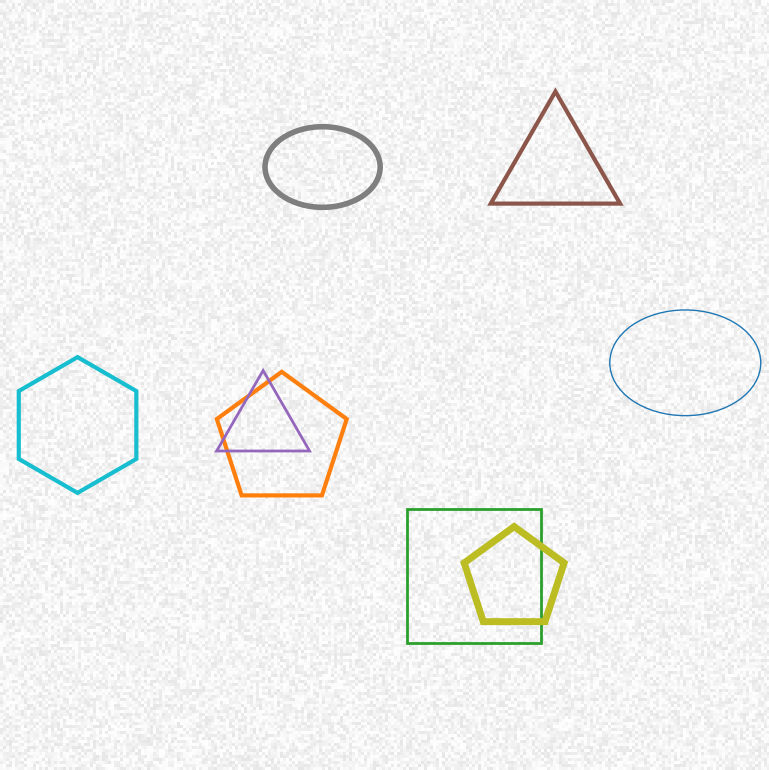[{"shape": "oval", "thickness": 0.5, "radius": 0.49, "center": [0.89, 0.529]}, {"shape": "pentagon", "thickness": 1.5, "radius": 0.44, "center": [0.366, 0.428]}, {"shape": "square", "thickness": 1, "radius": 0.44, "center": [0.616, 0.252]}, {"shape": "triangle", "thickness": 1, "radius": 0.35, "center": [0.342, 0.449]}, {"shape": "triangle", "thickness": 1.5, "radius": 0.48, "center": [0.721, 0.784]}, {"shape": "oval", "thickness": 2, "radius": 0.37, "center": [0.419, 0.783]}, {"shape": "pentagon", "thickness": 2.5, "radius": 0.34, "center": [0.668, 0.248]}, {"shape": "hexagon", "thickness": 1.5, "radius": 0.44, "center": [0.101, 0.448]}]